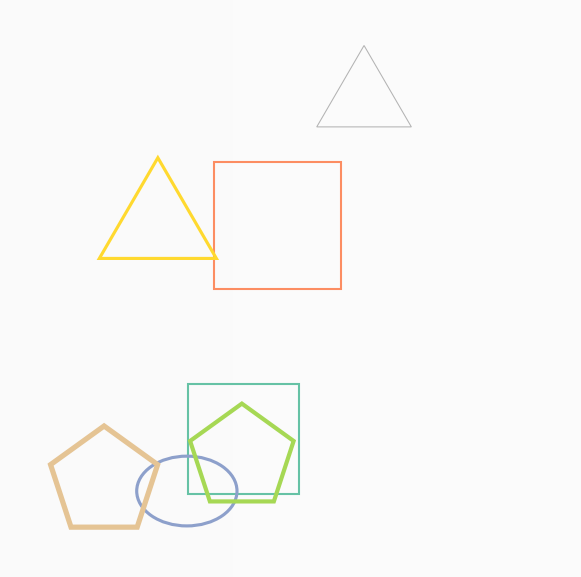[{"shape": "square", "thickness": 1, "radius": 0.48, "center": [0.419, 0.239]}, {"shape": "square", "thickness": 1, "radius": 0.55, "center": [0.477, 0.609]}, {"shape": "oval", "thickness": 1.5, "radius": 0.43, "center": [0.321, 0.149]}, {"shape": "pentagon", "thickness": 2, "radius": 0.47, "center": [0.416, 0.207]}, {"shape": "triangle", "thickness": 1.5, "radius": 0.58, "center": [0.272, 0.61]}, {"shape": "pentagon", "thickness": 2.5, "radius": 0.48, "center": [0.179, 0.165]}, {"shape": "triangle", "thickness": 0.5, "radius": 0.47, "center": [0.626, 0.826]}]